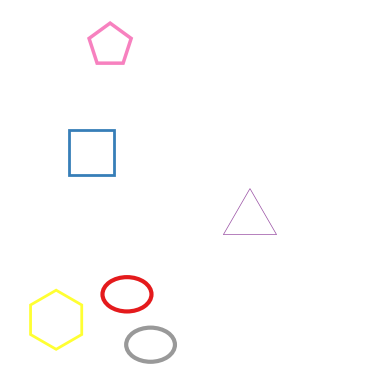[{"shape": "oval", "thickness": 3, "radius": 0.32, "center": [0.33, 0.236]}, {"shape": "square", "thickness": 2, "radius": 0.29, "center": [0.238, 0.605]}, {"shape": "triangle", "thickness": 0.5, "radius": 0.4, "center": [0.649, 0.43]}, {"shape": "hexagon", "thickness": 2, "radius": 0.38, "center": [0.146, 0.169]}, {"shape": "pentagon", "thickness": 2.5, "radius": 0.29, "center": [0.286, 0.882]}, {"shape": "oval", "thickness": 3, "radius": 0.32, "center": [0.391, 0.105]}]